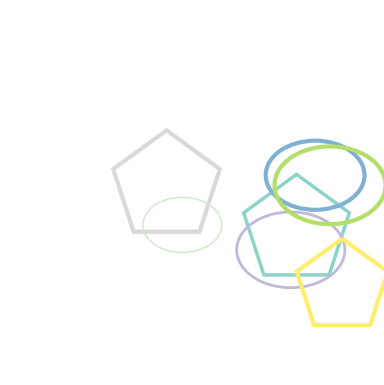[{"shape": "pentagon", "thickness": 2.5, "radius": 0.72, "center": [0.77, 0.403]}, {"shape": "oval", "thickness": 2, "radius": 0.7, "center": [0.755, 0.351]}, {"shape": "oval", "thickness": 3, "radius": 0.64, "center": [0.818, 0.545]}, {"shape": "oval", "thickness": 3, "radius": 0.72, "center": [0.857, 0.519]}, {"shape": "pentagon", "thickness": 3, "radius": 0.73, "center": [0.433, 0.516]}, {"shape": "oval", "thickness": 1, "radius": 0.51, "center": [0.474, 0.416]}, {"shape": "pentagon", "thickness": 3, "radius": 0.62, "center": [0.889, 0.256]}]